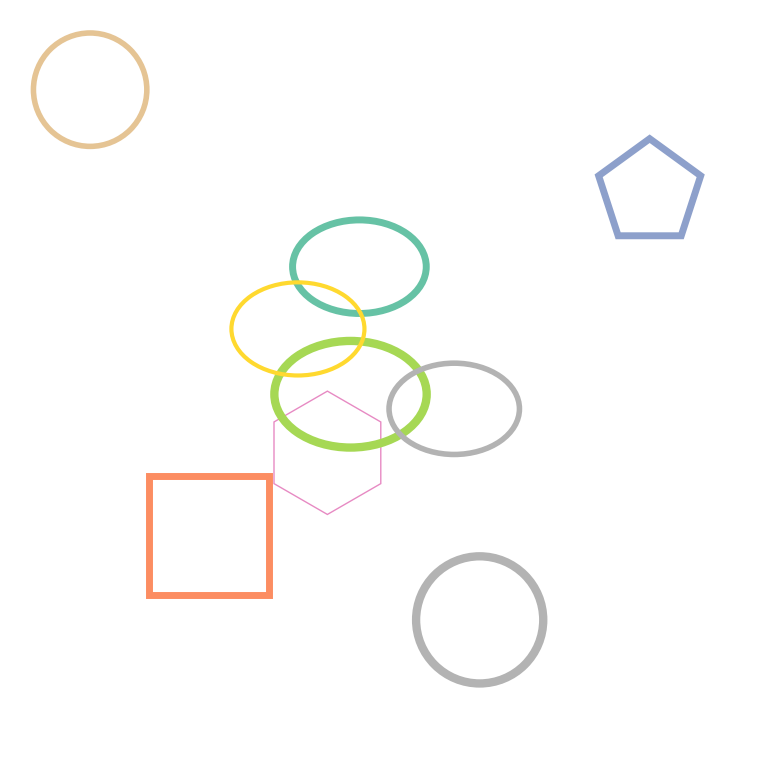[{"shape": "oval", "thickness": 2.5, "radius": 0.43, "center": [0.467, 0.654]}, {"shape": "square", "thickness": 2.5, "radius": 0.39, "center": [0.272, 0.305]}, {"shape": "pentagon", "thickness": 2.5, "radius": 0.35, "center": [0.844, 0.75]}, {"shape": "hexagon", "thickness": 0.5, "radius": 0.4, "center": [0.425, 0.412]}, {"shape": "oval", "thickness": 3, "radius": 0.49, "center": [0.455, 0.488]}, {"shape": "oval", "thickness": 1.5, "radius": 0.43, "center": [0.387, 0.573]}, {"shape": "circle", "thickness": 2, "radius": 0.37, "center": [0.117, 0.884]}, {"shape": "oval", "thickness": 2, "radius": 0.42, "center": [0.59, 0.469]}, {"shape": "circle", "thickness": 3, "radius": 0.41, "center": [0.623, 0.195]}]